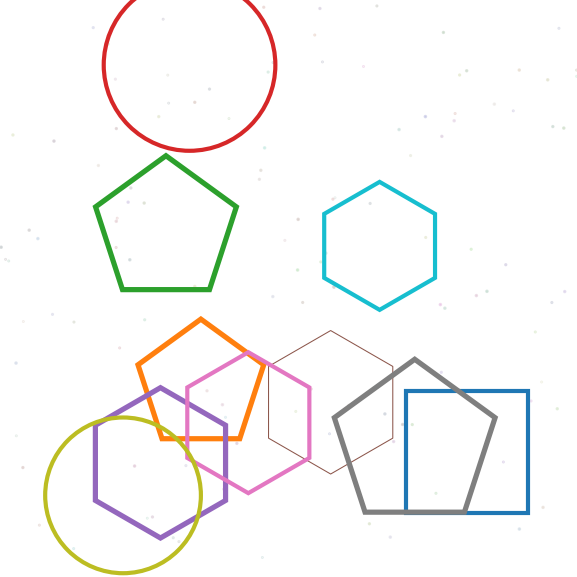[{"shape": "square", "thickness": 2, "radius": 0.53, "center": [0.808, 0.216]}, {"shape": "pentagon", "thickness": 2.5, "radius": 0.57, "center": [0.348, 0.332]}, {"shape": "pentagon", "thickness": 2.5, "radius": 0.64, "center": [0.287, 0.601]}, {"shape": "circle", "thickness": 2, "radius": 0.74, "center": [0.328, 0.887]}, {"shape": "hexagon", "thickness": 2.5, "radius": 0.65, "center": [0.278, 0.198]}, {"shape": "hexagon", "thickness": 0.5, "radius": 0.62, "center": [0.573, 0.303]}, {"shape": "hexagon", "thickness": 2, "radius": 0.61, "center": [0.43, 0.267]}, {"shape": "pentagon", "thickness": 2.5, "radius": 0.73, "center": [0.718, 0.231]}, {"shape": "circle", "thickness": 2, "radius": 0.67, "center": [0.213, 0.141]}, {"shape": "hexagon", "thickness": 2, "radius": 0.55, "center": [0.657, 0.573]}]